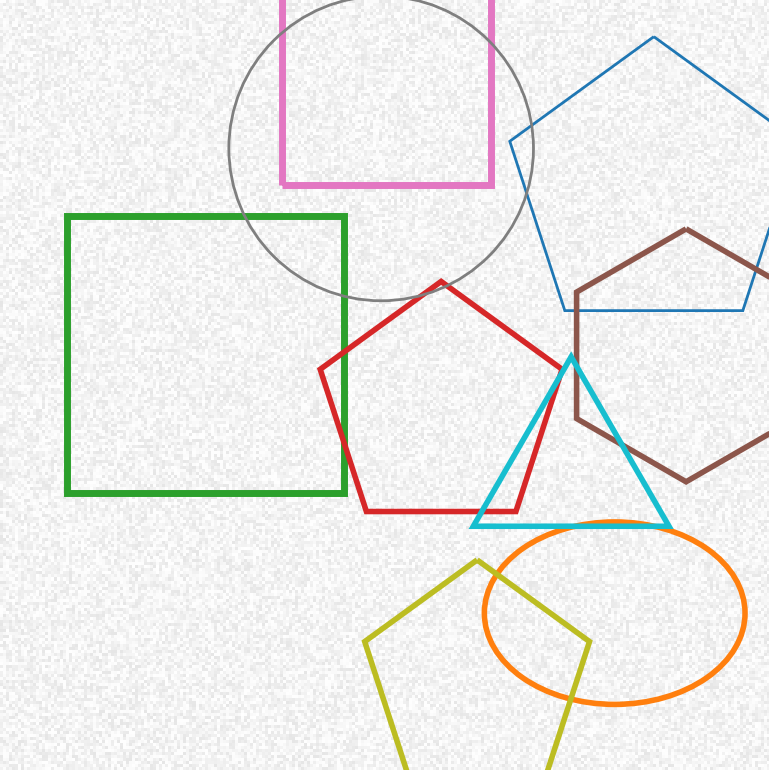[{"shape": "pentagon", "thickness": 1, "radius": 0.98, "center": [0.849, 0.756]}, {"shape": "oval", "thickness": 2, "radius": 0.85, "center": [0.798, 0.204]}, {"shape": "square", "thickness": 2.5, "radius": 0.9, "center": [0.267, 0.54]}, {"shape": "pentagon", "thickness": 2, "radius": 0.83, "center": [0.573, 0.469]}, {"shape": "hexagon", "thickness": 2, "radius": 0.82, "center": [0.891, 0.539]}, {"shape": "square", "thickness": 2.5, "radius": 0.68, "center": [0.502, 0.896]}, {"shape": "circle", "thickness": 1, "radius": 0.99, "center": [0.495, 0.807]}, {"shape": "pentagon", "thickness": 2, "radius": 0.77, "center": [0.62, 0.119]}, {"shape": "triangle", "thickness": 2, "radius": 0.73, "center": [0.742, 0.39]}]